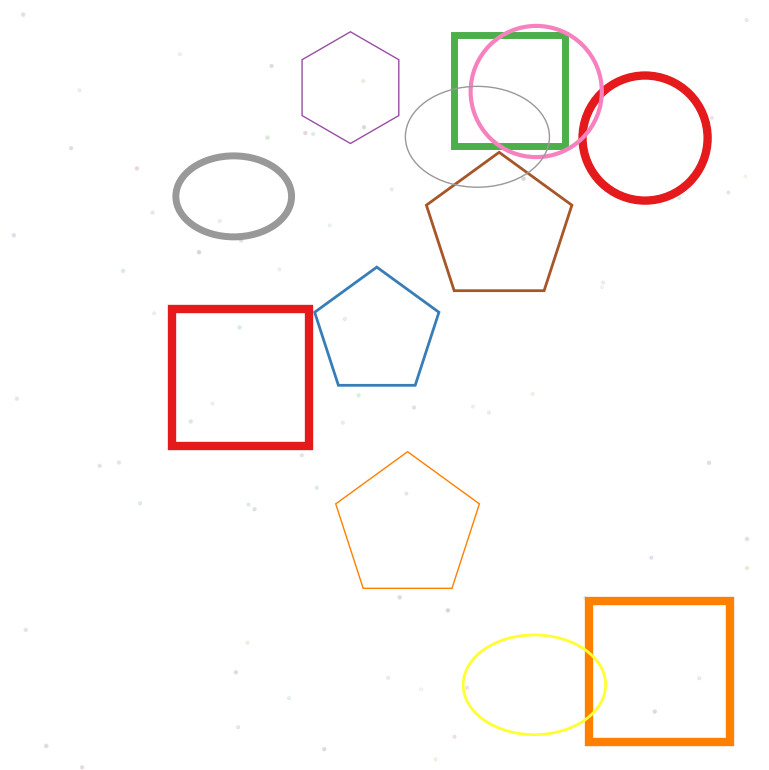[{"shape": "circle", "thickness": 3, "radius": 0.41, "center": [0.838, 0.821]}, {"shape": "square", "thickness": 3, "radius": 0.45, "center": [0.312, 0.51]}, {"shape": "pentagon", "thickness": 1, "radius": 0.42, "center": [0.489, 0.568]}, {"shape": "square", "thickness": 2.5, "radius": 0.36, "center": [0.662, 0.883]}, {"shape": "hexagon", "thickness": 0.5, "radius": 0.36, "center": [0.455, 0.886]}, {"shape": "square", "thickness": 3, "radius": 0.46, "center": [0.857, 0.128]}, {"shape": "pentagon", "thickness": 0.5, "radius": 0.49, "center": [0.529, 0.315]}, {"shape": "oval", "thickness": 1, "radius": 0.46, "center": [0.694, 0.111]}, {"shape": "pentagon", "thickness": 1, "radius": 0.5, "center": [0.648, 0.703]}, {"shape": "circle", "thickness": 1.5, "radius": 0.43, "center": [0.696, 0.881]}, {"shape": "oval", "thickness": 0.5, "radius": 0.47, "center": [0.62, 0.822]}, {"shape": "oval", "thickness": 2.5, "radius": 0.38, "center": [0.304, 0.745]}]